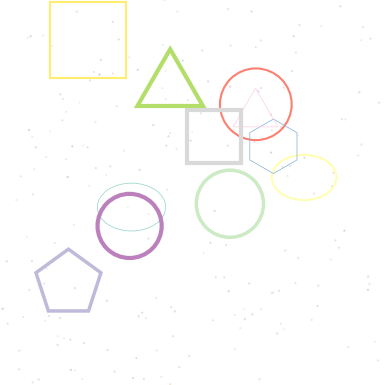[{"shape": "oval", "thickness": 0.5, "radius": 0.44, "center": [0.342, 0.462]}, {"shape": "oval", "thickness": 1.5, "radius": 0.42, "center": [0.79, 0.539]}, {"shape": "pentagon", "thickness": 2.5, "radius": 0.44, "center": [0.178, 0.264]}, {"shape": "circle", "thickness": 1.5, "radius": 0.47, "center": [0.664, 0.729]}, {"shape": "hexagon", "thickness": 0.5, "radius": 0.35, "center": [0.71, 0.62]}, {"shape": "triangle", "thickness": 3, "radius": 0.49, "center": [0.442, 0.774]}, {"shape": "triangle", "thickness": 0.5, "radius": 0.34, "center": [0.664, 0.704]}, {"shape": "square", "thickness": 3, "radius": 0.35, "center": [0.556, 0.646]}, {"shape": "circle", "thickness": 3, "radius": 0.42, "center": [0.337, 0.413]}, {"shape": "circle", "thickness": 2.5, "radius": 0.44, "center": [0.597, 0.471]}, {"shape": "square", "thickness": 1.5, "radius": 0.49, "center": [0.229, 0.896]}]